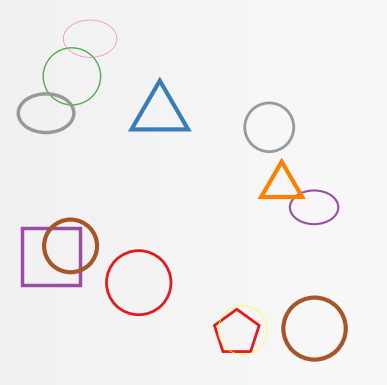[{"shape": "circle", "thickness": 2, "radius": 0.42, "center": [0.358, 0.266]}, {"shape": "pentagon", "thickness": 2, "radius": 0.3, "center": [0.611, 0.136]}, {"shape": "triangle", "thickness": 3, "radius": 0.42, "center": [0.412, 0.706]}, {"shape": "circle", "thickness": 1, "radius": 0.37, "center": [0.186, 0.802]}, {"shape": "square", "thickness": 2.5, "radius": 0.37, "center": [0.131, 0.333]}, {"shape": "oval", "thickness": 1.5, "radius": 0.31, "center": [0.811, 0.462]}, {"shape": "triangle", "thickness": 3, "radius": 0.31, "center": [0.727, 0.519]}, {"shape": "circle", "thickness": 0.5, "radius": 0.32, "center": [0.626, 0.143]}, {"shape": "circle", "thickness": 3, "radius": 0.4, "center": [0.812, 0.147]}, {"shape": "circle", "thickness": 3, "radius": 0.34, "center": [0.182, 0.361]}, {"shape": "oval", "thickness": 0.5, "radius": 0.35, "center": [0.232, 0.899]}, {"shape": "circle", "thickness": 2, "radius": 0.32, "center": [0.695, 0.669]}, {"shape": "oval", "thickness": 2.5, "radius": 0.36, "center": [0.119, 0.706]}]